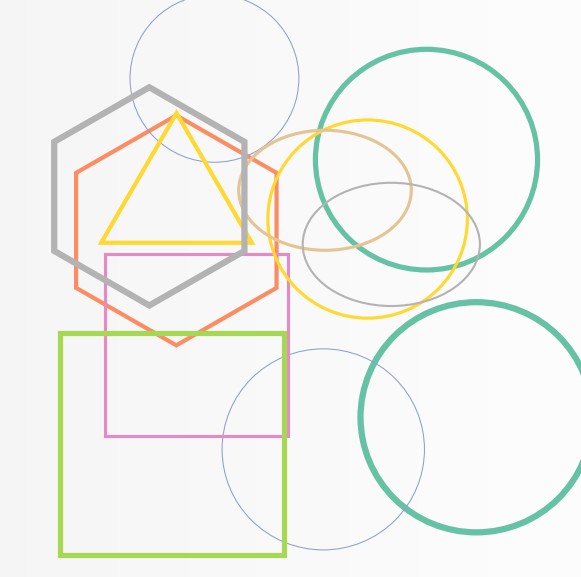[{"shape": "circle", "thickness": 2.5, "radius": 0.96, "center": [0.734, 0.723]}, {"shape": "circle", "thickness": 3, "radius": 1.0, "center": [0.82, 0.277]}, {"shape": "hexagon", "thickness": 2, "radius": 1.0, "center": [0.303, 0.6]}, {"shape": "circle", "thickness": 0.5, "radius": 0.87, "center": [0.556, 0.221]}, {"shape": "circle", "thickness": 0.5, "radius": 0.73, "center": [0.369, 0.863]}, {"shape": "square", "thickness": 1.5, "radius": 0.79, "center": [0.338, 0.401]}, {"shape": "square", "thickness": 2.5, "radius": 0.96, "center": [0.296, 0.23]}, {"shape": "circle", "thickness": 1.5, "radius": 0.86, "center": [0.632, 0.62]}, {"shape": "triangle", "thickness": 2, "radius": 0.75, "center": [0.304, 0.654]}, {"shape": "oval", "thickness": 1.5, "radius": 0.74, "center": [0.559, 0.67]}, {"shape": "hexagon", "thickness": 3, "radius": 0.94, "center": [0.257, 0.659]}, {"shape": "oval", "thickness": 1, "radius": 0.76, "center": [0.673, 0.576]}]